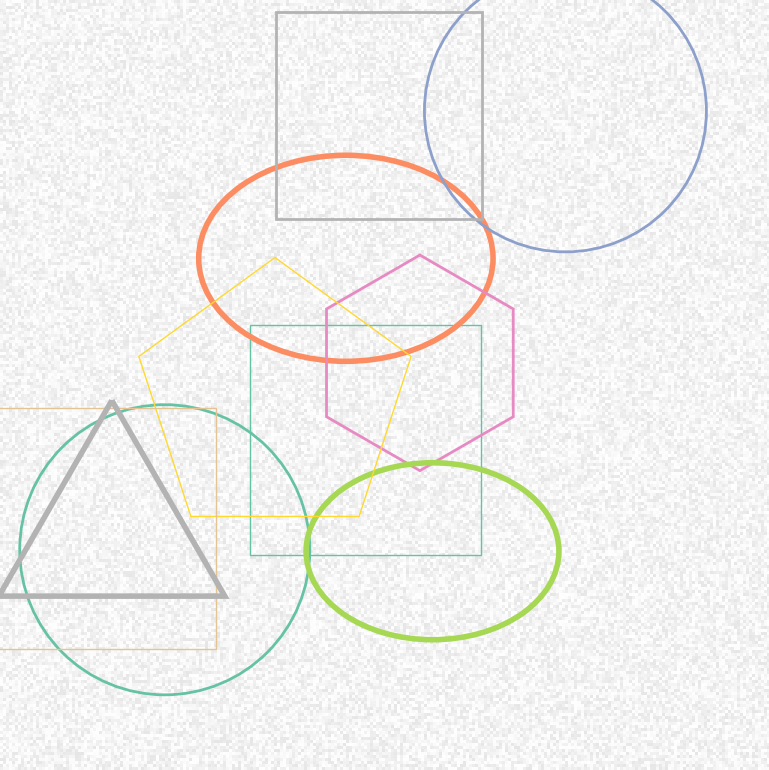[{"shape": "circle", "thickness": 1, "radius": 0.94, "center": [0.214, 0.286]}, {"shape": "square", "thickness": 0.5, "radius": 0.75, "center": [0.475, 0.428]}, {"shape": "oval", "thickness": 2, "radius": 0.96, "center": [0.449, 0.665]}, {"shape": "circle", "thickness": 1, "radius": 0.92, "center": [0.734, 0.856]}, {"shape": "hexagon", "thickness": 1, "radius": 0.7, "center": [0.545, 0.529]}, {"shape": "oval", "thickness": 2, "radius": 0.82, "center": [0.562, 0.284]}, {"shape": "pentagon", "thickness": 0.5, "radius": 0.93, "center": [0.357, 0.48]}, {"shape": "square", "thickness": 0.5, "radius": 0.78, "center": [0.124, 0.313]}, {"shape": "triangle", "thickness": 2, "radius": 0.85, "center": [0.145, 0.31]}, {"shape": "square", "thickness": 1, "radius": 0.67, "center": [0.492, 0.85]}]